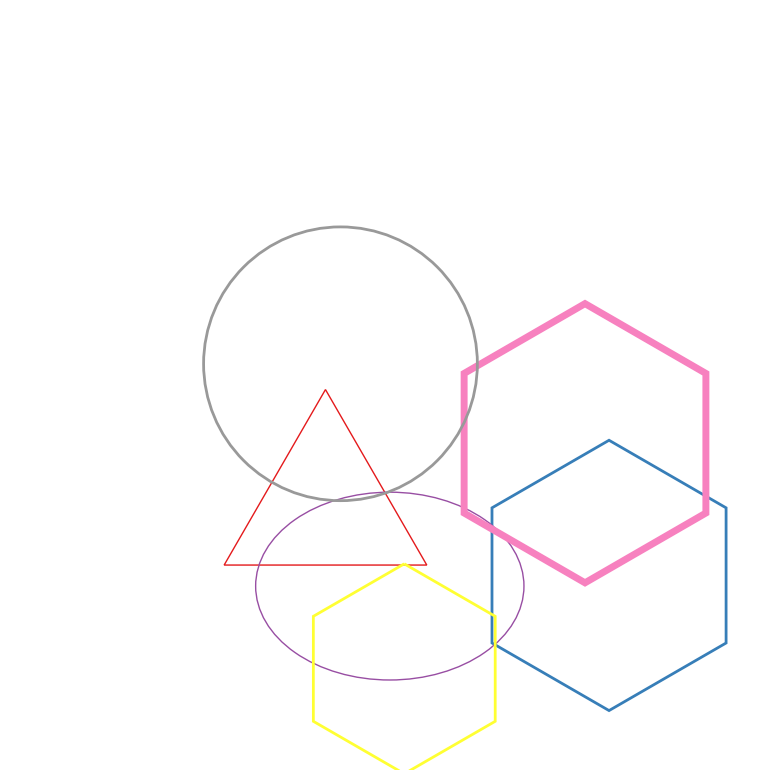[{"shape": "triangle", "thickness": 0.5, "radius": 0.76, "center": [0.423, 0.342]}, {"shape": "hexagon", "thickness": 1, "radius": 0.88, "center": [0.791, 0.253]}, {"shape": "oval", "thickness": 0.5, "radius": 0.87, "center": [0.506, 0.239]}, {"shape": "hexagon", "thickness": 1, "radius": 0.68, "center": [0.525, 0.131]}, {"shape": "hexagon", "thickness": 2.5, "radius": 0.91, "center": [0.76, 0.424]}, {"shape": "circle", "thickness": 1, "radius": 0.89, "center": [0.442, 0.528]}]